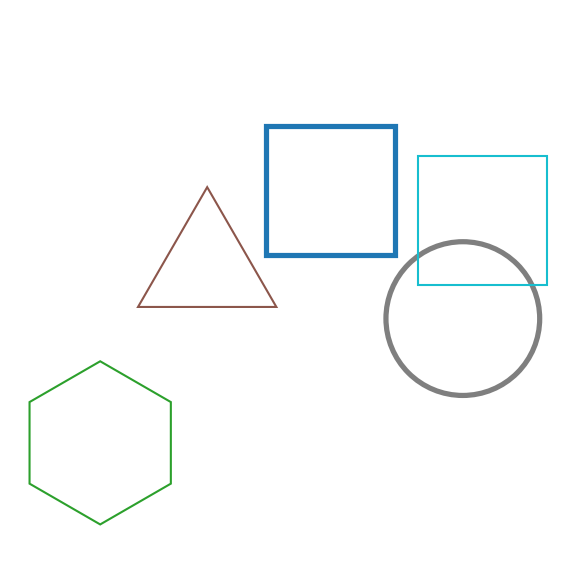[{"shape": "square", "thickness": 2.5, "radius": 0.56, "center": [0.573, 0.669]}, {"shape": "hexagon", "thickness": 1, "radius": 0.71, "center": [0.173, 0.232]}, {"shape": "triangle", "thickness": 1, "radius": 0.69, "center": [0.359, 0.537]}, {"shape": "circle", "thickness": 2.5, "radius": 0.67, "center": [0.801, 0.447]}, {"shape": "square", "thickness": 1, "radius": 0.56, "center": [0.835, 0.618]}]